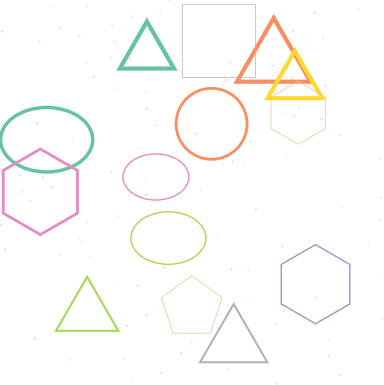[{"shape": "triangle", "thickness": 3, "radius": 0.41, "center": [0.382, 0.863]}, {"shape": "oval", "thickness": 2.5, "radius": 0.6, "center": [0.121, 0.637]}, {"shape": "triangle", "thickness": 3, "radius": 0.55, "center": [0.711, 0.843]}, {"shape": "circle", "thickness": 2, "radius": 0.46, "center": [0.549, 0.678]}, {"shape": "hexagon", "thickness": 1, "radius": 0.51, "center": [0.82, 0.262]}, {"shape": "oval", "thickness": 1, "radius": 0.43, "center": [0.405, 0.54]}, {"shape": "hexagon", "thickness": 2, "radius": 0.56, "center": [0.105, 0.502]}, {"shape": "triangle", "thickness": 1.5, "radius": 0.47, "center": [0.226, 0.187]}, {"shape": "oval", "thickness": 1, "radius": 0.49, "center": [0.437, 0.382]}, {"shape": "triangle", "thickness": 3, "radius": 0.41, "center": [0.766, 0.786]}, {"shape": "pentagon", "thickness": 0.5, "radius": 0.41, "center": [0.498, 0.201]}, {"shape": "hexagon", "thickness": 0.5, "radius": 0.41, "center": [0.775, 0.707]}, {"shape": "square", "thickness": 0.5, "radius": 0.47, "center": [0.569, 0.895]}, {"shape": "triangle", "thickness": 1.5, "radius": 0.5, "center": [0.607, 0.11]}]